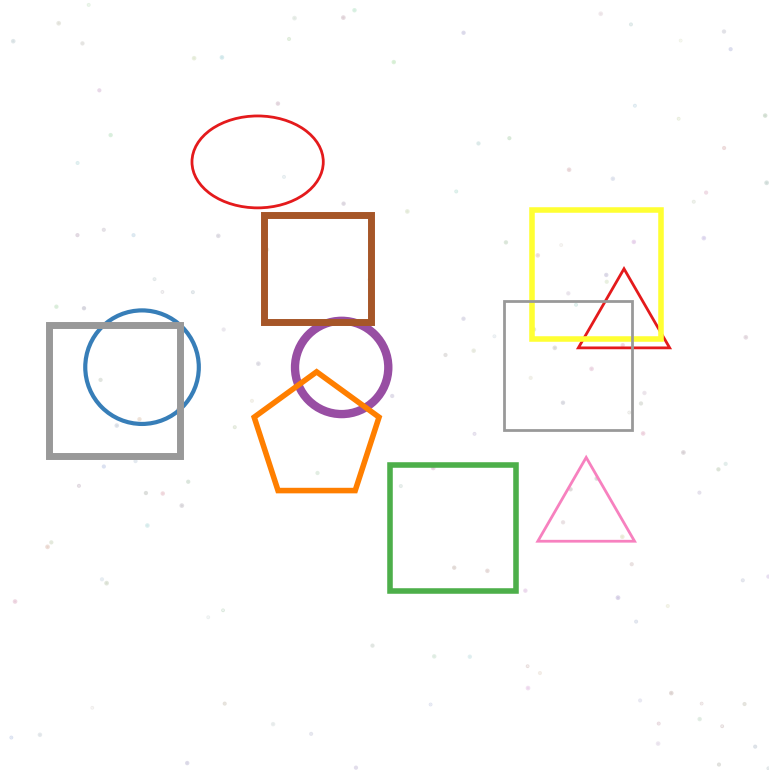[{"shape": "oval", "thickness": 1, "radius": 0.43, "center": [0.335, 0.79]}, {"shape": "triangle", "thickness": 1, "radius": 0.34, "center": [0.81, 0.582]}, {"shape": "circle", "thickness": 1.5, "radius": 0.37, "center": [0.184, 0.523]}, {"shape": "square", "thickness": 2, "radius": 0.41, "center": [0.589, 0.315]}, {"shape": "circle", "thickness": 3, "radius": 0.3, "center": [0.444, 0.523]}, {"shape": "pentagon", "thickness": 2, "radius": 0.43, "center": [0.411, 0.432]}, {"shape": "square", "thickness": 2, "radius": 0.42, "center": [0.774, 0.643]}, {"shape": "square", "thickness": 2.5, "radius": 0.35, "center": [0.413, 0.651]}, {"shape": "triangle", "thickness": 1, "radius": 0.36, "center": [0.761, 0.333]}, {"shape": "square", "thickness": 1, "radius": 0.42, "center": [0.738, 0.526]}, {"shape": "square", "thickness": 2.5, "radius": 0.42, "center": [0.149, 0.493]}]